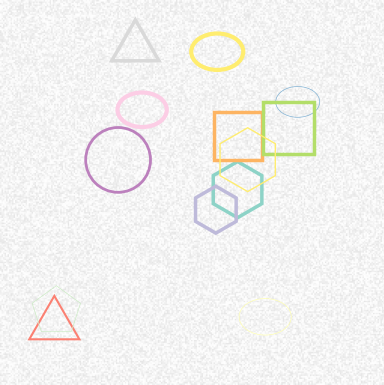[{"shape": "hexagon", "thickness": 2.5, "radius": 0.36, "center": [0.617, 0.507]}, {"shape": "oval", "thickness": 0.5, "radius": 0.34, "center": [0.689, 0.177]}, {"shape": "hexagon", "thickness": 2.5, "radius": 0.3, "center": [0.561, 0.455]}, {"shape": "triangle", "thickness": 1.5, "radius": 0.38, "center": [0.141, 0.156]}, {"shape": "oval", "thickness": 0.5, "radius": 0.29, "center": [0.773, 0.735]}, {"shape": "square", "thickness": 2.5, "radius": 0.31, "center": [0.618, 0.648]}, {"shape": "square", "thickness": 2.5, "radius": 0.34, "center": [0.749, 0.668]}, {"shape": "oval", "thickness": 3, "radius": 0.32, "center": [0.369, 0.715]}, {"shape": "triangle", "thickness": 2.5, "radius": 0.35, "center": [0.352, 0.878]}, {"shape": "circle", "thickness": 2, "radius": 0.42, "center": [0.307, 0.585]}, {"shape": "pentagon", "thickness": 0.5, "radius": 0.33, "center": [0.146, 0.192]}, {"shape": "oval", "thickness": 3, "radius": 0.34, "center": [0.564, 0.866]}, {"shape": "hexagon", "thickness": 1, "radius": 0.41, "center": [0.643, 0.585]}]